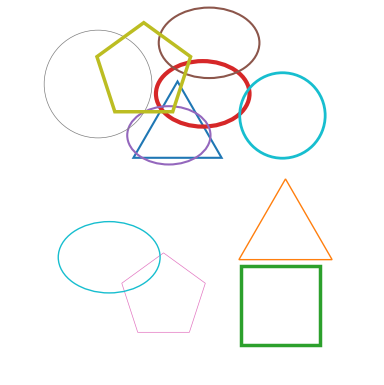[{"shape": "triangle", "thickness": 1.5, "radius": 0.66, "center": [0.461, 0.656]}, {"shape": "triangle", "thickness": 1, "radius": 0.7, "center": [0.742, 0.395]}, {"shape": "square", "thickness": 2.5, "radius": 0.51, "center": [0.73, 0.206]}, {"shape": "oval", "thickness": 3, "radius": 0.61, "center": [0.527, 0.756]}, {"shape": "oval", "thickness": 1.5, "radius": 0.54, "center": [0.439, 0.648]}, {"shape": "oval", "thickness": 1.5, "radius": 0.65, "center": [0.543, 0.889]}, {"shape": "pentagon", "thickness": 0.5, "radius": 0.57, "center": [0.425, 0.229]}, {"shape": "circle", "thickness": 0.5, "radius": 0.7, "center": [0.255, 0.782]}, {"shape": "pentagon", "thickness": 2.5, "radius": 0.64, "center": [0.373, 0.813]}, {"shape": "oval", "thickness": 1, "radius": 0.66, "center": [0.284, 0.332]}, {"shape": "circle", "thickness": 2, "radius": 0.55, "center": [0.734, 0.7]}]